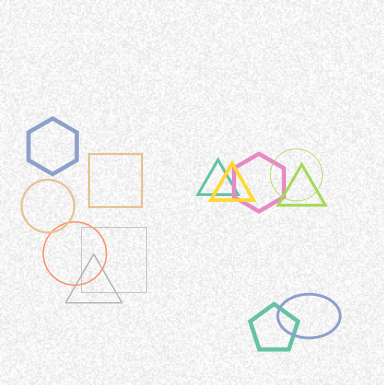[{"shape": "pentagon", "thickness": 3, "radius": 0.33, "center": [0.712, 0.145]}, {"shape": "triangle", "thickness": 2, "radius": 0.3, "center": [0.566, 0.525]}, {"shape": "circle", "thickness": 1, "radius": 0.41, "center": [0.194, 0.341]}, {"shape": "hexagon", "thickness": 3, "radius": 0.36, "center": [0.137, 0.62]}, {"shape": "oval", "thickness": 2, "radius": 0.41, "center": [0.803, 0.179]}, {"shape": "hexagon", "thickness": 3, "radius": 0.37, "center": [0.673, 0.526]}, {"shape": "circle", "thickness": 0.5, "radius": 0.34, "center": [0.77, 0.546]}, {"shape": "triangle", "thickness": 2, "radius": 0.35, "center": [0.784, 0.502]}, {"shape": "triangle", "thickness": 2.5, "radius": 0.32, "center": [0.603, 0.512]}, {"shape": "circle", "thickness": 1.5, "radius": 0.34, "center": [0.125, 0.465]}, {"shape": "square", "thickness": 1.5, "radius": 0.34, "center": [0.3, 0.532]}, {"shape": "square", "thickness": 0.5, "radius": 0.42, "center": [0.295, 0.326]}, {"shape": "triangle", "thickness": 1, "radius": 0.42, "center": [0.244, 0.256]}]